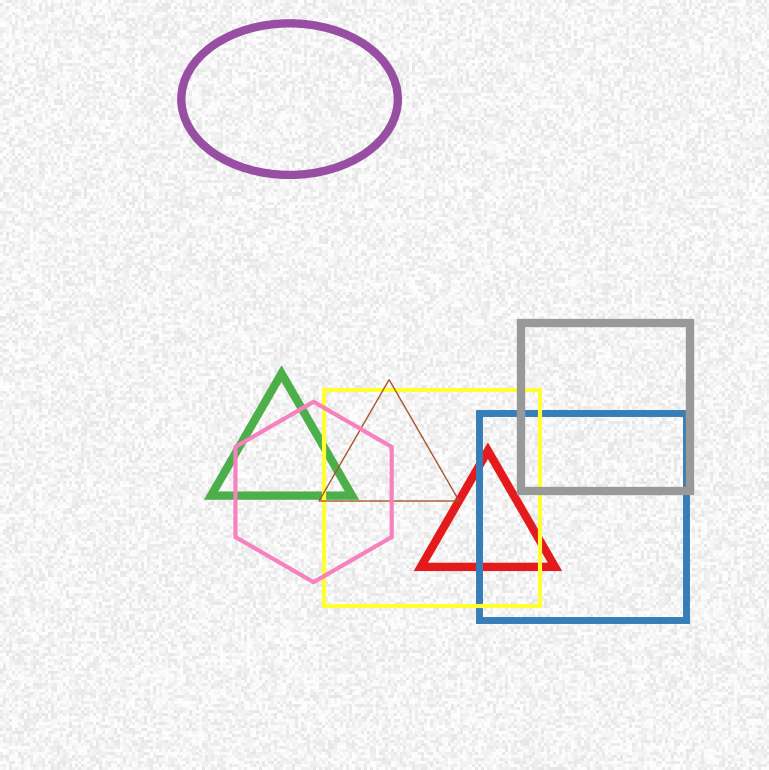[{"shape": "triangle", "thickness": 3, "radius": 0.5, "center": [0.634, 0.314]}, {"shape": "square", "thickness": 2.5, "radius": 0.67, "center": [0.757, 0.33]}, {"shape": "triangle", "thickness": 3, "radius": 0.53, "center": [0.366, 0.409]}, {"shape": "oval", "thickness": 3, "radius": 0.7, "center": [0.376, 0.871]}, {"shape": "square", "thickness": 1.5, "radius": 0.7, "center": [0.561, 0.353]}, {"shape": "triangle", "thickness": 0.5, "radius": 0.53, "center": [0.505, 0.402]}, {"shape": "hexagon", "thickness": 1.5, "radius": 0.59, "center": [0.407, 0.361]}, {"shape": "square", "thickness": 3, "radius": 0.55, "center": [0.786, 0.471]}]